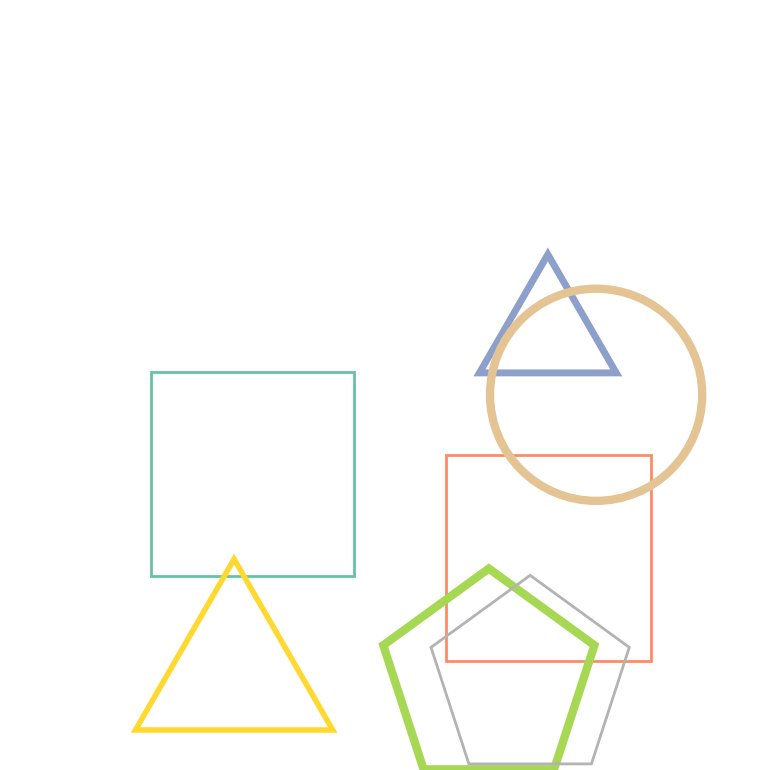[{"shape": "square", "thickness": 1, "radius": 0.66, "center": [0.328, 0.384]}, {"shape": "square", "thickness": 1, "radius": 0.67, "center": [0.712, 0.276]}, {"shape": "triangle", "thickness": 2.5, "radius": 0.51, "center": [0.711, 0.567]}, {"shape": "pentagon", "thickness": 3, "radius": 0.72, "center": [0.635, 0.117]}, {"shape": "triangle", "thickness": 2, "radius": 0.74, "center": [0.304, 0.126]}, {"shape": "circle", "thickness": 3, "radius": 0.69, "center": [0.774, 0.487]}, {"shape": "pentagon", "thickness": 1, "radius": 0.68, "center": [0.689, 0.117]}]